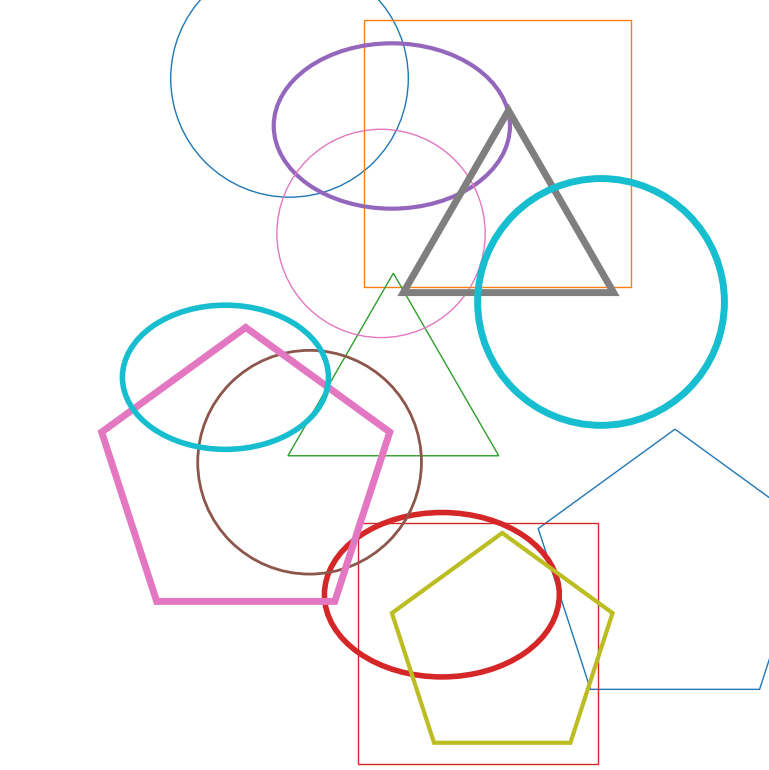[{"shape": "circle", "thickness": 0.5, "radius": 0.77, "center": [0.376, 0.898]}, {"shape": "pentagon", "thickness": 0.5, "radius": 0.93, "center": [0.877, 0.256]}, {"shape": "square", "thickness": 0.5, "radius": 0.87, "center": [0.647, 0.8]}, {"shape": "triangle", "thickness": 0.5, "radius": 0.79, "center": [0.511, 0.487]}, {"shape": "oval", "thickness": 2, "radius": 0.76, "center": [0.574, 0.228]}, {"shape": "square", "thickness": 0.5, "radius": 0.78, "center": [0.621, 0.164]}, {"shape": "oval", "thickness": 1.5, "radius": 0.77, "center": [0.509, 0.836]}, {"shape": "circle", "thickness": 1, "radius": 0.73, "center": [0.402, 0.4]}, {"shape": "pentagon", "thickness": 2.5, "radius": 0.98, "center": [0.319, 0.378]}, {"shape": "circle", "thickness": 0.5, "radius": 0.68, "center": [0.495, 0.697]}, {"shape": "triangle", "thickness": 2.5, "radius": 0.79, "center": [0.66, 0.699]}, {"shape": "pentagon", "thickness": 1.5, "radius": 0.75, "center": [0.652, 0.157]}, {"shape": "circle", "thickness": 2.5, "radius": 0.8, "center": [0.781, 0.608]}, {"shape": "oval", "thickness": 2, "radius": 0.67, "center": [0.293, 0.51]}]